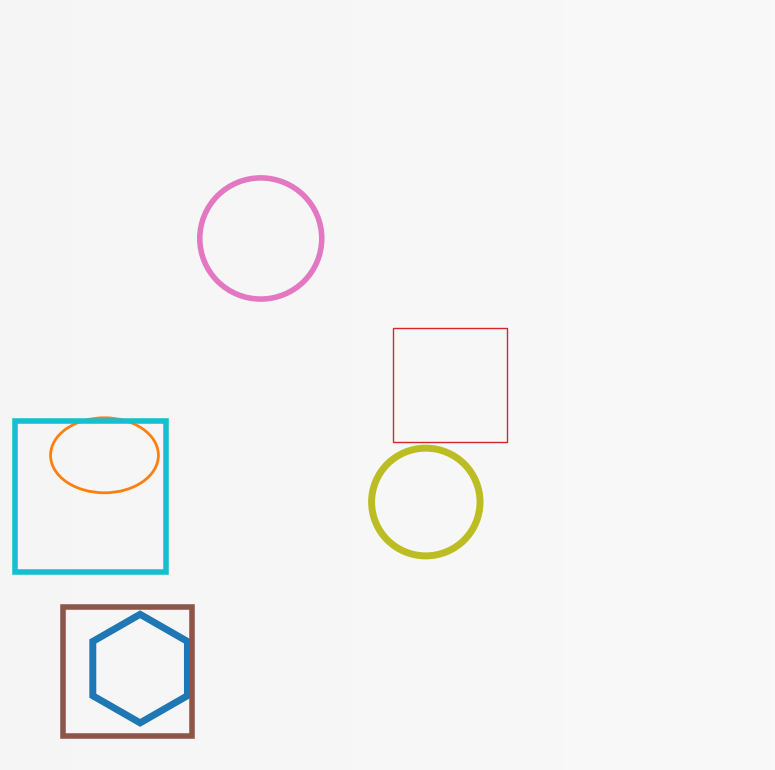[{"shape": "hexagon", "thickness": 2.5, "radius": 0.35, "center": [0.181, 0.132]}, {"shape": "oval", "thickness": 1, "radius": 0.35, "center": [0.135, 0.409]}, {"shape": "square", "thickness": 0.5, "radius": 0.37, "center": [0.581, 0.5]}, {"shape": "square", "thickness": 2, "radius": 0.42, "center": [0.164, 0.128]}, {"shape": "circle", "thickness": 2, "radius": 0.39, "center": [0.336, 0.69]}, {"shape": "circle", "thickness": 2.5, "radius": 0.35, "center": [0.549, 0.348]}, {"shape": "square", "thickness": 2, "radius": 0.49, "center": [0.117, 0.355]}]